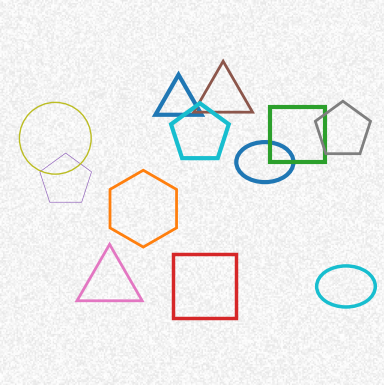[{"shape": "triangle", "thickness": 3, "radius": 0.35, "center": [0.464, 0.737]}, {"shape": "oval", "thickness": 3, "radius": 0.37, "center": [0.688, 0.579]}, {"shape": "hexagon", "thickness": 2, "radius": 0.5, "center": [0.372, 0.458]}, {"shape": "square", "thickness": 3, "radius": 0.36, "center": [0.773, 0.65]}, {"shape": "square", "thickness": 2.5, "radius": 0.41, "center": [0.531, 0.258]}, {"shape": "pentagon", "thickness": 0.5, "radius": 0.35, "center": [0.171, 0.532]}, {"shape": "triangle", "thickness": 2, "radius": 0.44, "center": [0.58, 0.753]}, {"shape": "triangle", "thickness": 2, "radius": 0.49, "center": [0.285, 0.268]}, {"shape": "pentagon", "thickness": 2, "radius": 0.38, "center": [0.891, 0.662]}, {"shape": "circle", "thickness": 1, "radius": 0.47, "center": [0.144, 0.641]}, {"shape": "oval", "thickness": 2.5, "radius": 0.38, "center": [0.899, 0.256]}, {"shape": "pentagon", "thickness": 3, "radius": 0.39, "center": [0.519, 0.653]}]